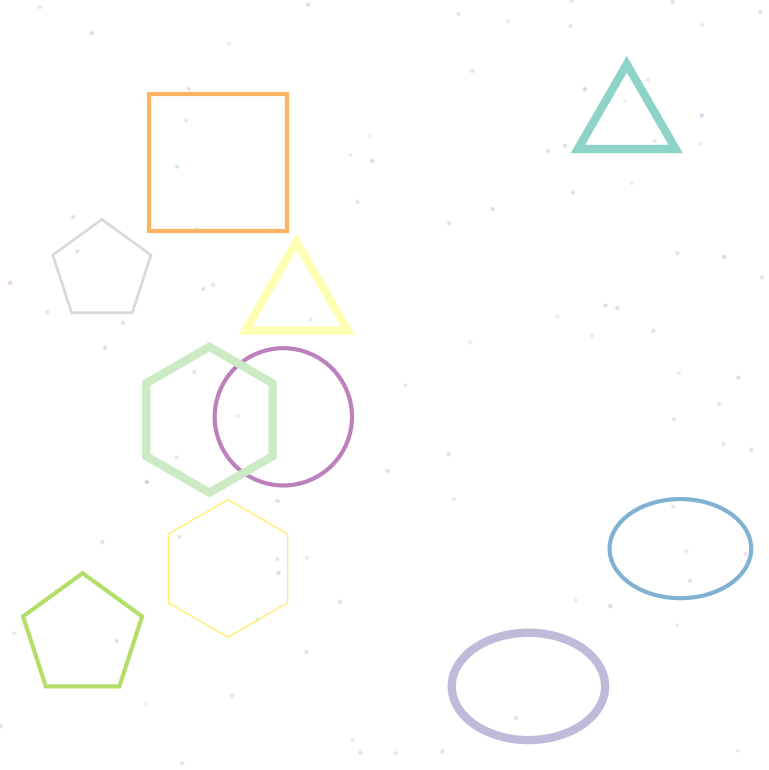[{"shape": "triangle", "thickness": 3, "radius": 0.37, "center": [0.814, 0.843]}, {"shape": "triangle", "thickness": 3, "radius": 0.38, "center": [0.385, 0.609]}, {"shape": "oval", "thickness": 3, "radius": 0.5, "center": [0.686, 0.109]}, {"shape": "oval", "thickness": 1.5, "radius": 0.46, "center": [0.884, 0.288]}, {"shape": "square", "thickness": 1.5, "radius": 0.45, "center": [0.283, 0.789]}, {"shape": "pentagon", "thickness": 1.5, "radius": 0.41, "center": [0.107, 0.174]}, {"shape": "pentagon", "thickness": 1, "radius": 0.34, "center": [0.132, 0.648]}, {"shape": "circle", "thickness": 1.5, "radius": 0.45, "center": [0.368, 0.459]}, {"shape": "hexagon", "thickness": 3, "radius": 0.47, "center": [0.272, 0.455]}, {"shape": "hexagon", "thickness": 0.5, "radius": 0.45, "center": [0.296, 0.262]}]